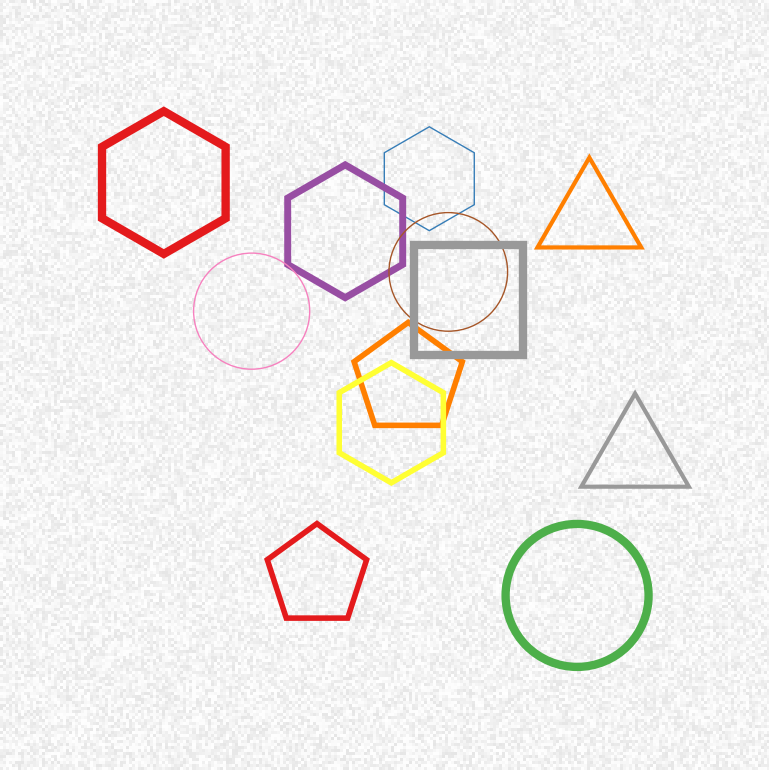[{"shape": "hexagon", "thickness": 3, "radius": 0.46, "center": [0.213, 0.763]}, {"shape": "pentagon", "thickness": 2, "radius": 0.34, "center": [0.412, 0.252]}, {"shape": "hexagon", "thickness": 0.5, "radius": 0.34, "center": [0.558, 0.768]}, {"shape": "circle", "thickness": 3, "radius": 0.46, "center": [0.749, 0.227]}, {"shape": "hexagon", "thickness": 2.5, "radius": 0.43, "center": [0.448, 0.7]}, {"shape": "pentagon", "thickness": 2, "radius": 0.37, "center": [0.53, 0.507]}, {"shape": "triangle", "thickness": 1.5, "radius": 0.39, "center": [0.765, 0.718]}, {"shape": "hexagon", "thickness": 2, "radius": 0.39, "center": [0.508, 0.451]}, {"shape": "circle", "thickness": 0.5, "radius": 0.39, "center": [0.582, 0.647]}, {"shape": "circle", "thickness": 0.5, "radius": 0.38, "center": [0.327, 0.596]}, {"shape": "triangle", "thickness": 1.5, "radius": 0.4, "center": [0.825, 0.408]}, {"shape": "square", "thickness": 3, "radius": 0.36, "center": [0.609, 0.611]}]